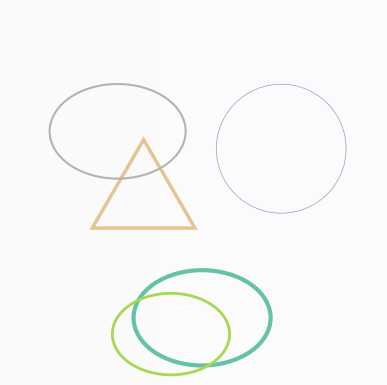[{"shape": "oval", "thickness": 3, "radius": 0.88, "center": [0.522, 0.174]}, {"shape": "circle", "thickness": 0.5, "radius": 0.84, "center": [0.726, 0.614]}, {"shape": "oval", "thickness": 2, "radius": 0.76, "center": [0.441, 0.132]}, {"shape": "triangle", "thickness": 2.5, "radius": 0.77, "center": [0.371, 0.484]}, {"shape": "oval", "thickness": 1.5, "radius": 0.88, "center": [0.304, 0.659]}]